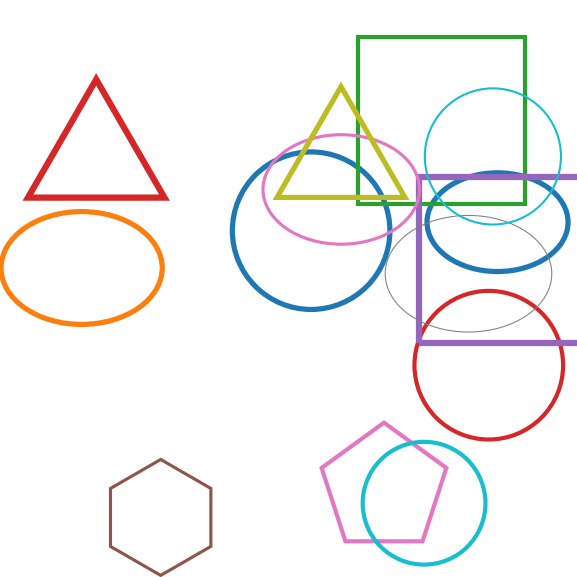[{"shape": "oval", "thickness": 2.5, "radius": 0.61, "center": [0.862, 0.614]}, {"shape": "circle", "thickness": 2.5, "radius": 0.68, "center": [0.539, 0.6]}, {"shape": "oval", "thickness": 2.5, "radius": 0.7, "center": [0.141, 0.535]}, {"shape": "square", "thickness": 2, "radius": 0.72, "center": [0.764, 0.791]}, {"shape": "circle", "thickness": 2, "radius": 0.64, "center": [0.846, 0.367]}, {"shape": "triangle", "thickness": 3, "radius": 0.68, "center": [0.167, 0.725]}, {"shape": "square", "thickness": 3, "radius": 0.72, "center": [0.87, 0.549]}, {"shape": "hexagon", "thickness": 1.5, "radius": 0.5, "center": [0.278, 0.103]}, {"shape": "pentagon", "thickness": 2, "radius": 0.57, "center": [0.665, 0.154]}, {"shape": "oval", "thickness": 1.5, "radius": 0.68, "center": [0.591, 0.671]}, {"shape": "oval", "thickness": 0.5, "radius": 0.72, "center": [0.811, 0.525]}, {"shape": "triangle", "thickness": 2.5, "radius": 0.64, "center": [0.59, 0.721]}, {"shape": "circle", "thickness": 1, "radius": 0.59, "center": [0.853, 0.728]}, {"shape": "circle", "thickness": 2, "radius": 0.53, "center": [0.734, 0.128]}]